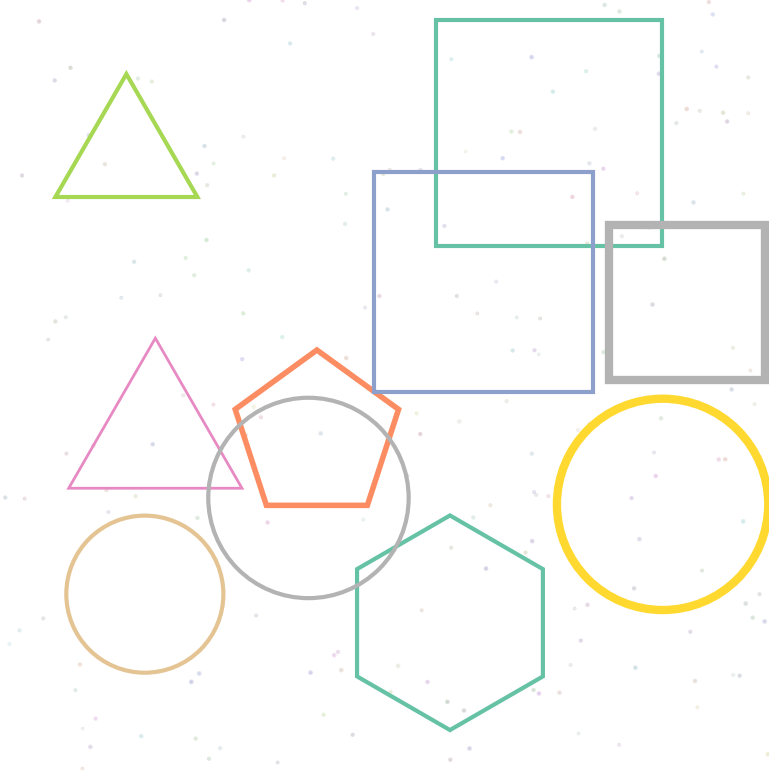[{"shape": "hexagon", "thickness": 1.5, "radius": 0.7, "center": [0.584, 0.191]}, {"shape": "square", "thickness": 1.5, "radius": 0.73, "center": [0.713, 0.828]}, {"shape": "pentagon", "thickness": 2, "radius": 0.56, "center": [0.412, 0.434]}, {"shape": "square", "thickness": 1.5, "radius": 0.71, "center": [0.628, 0.634]}, {"shape": "triangle", "thickness": 1, "radius": 0.65, "center": [0.202, 0.431]}, {"shape": "triangle", "thickness": 1.5, "radius": 0.53, "center": [0.164, 0.797]}, {"shape": "circle", "thickness": 3, "radius": 0.69, "center": [0.861, 0.345]}, {"shape": "circle", "thickness": 1.5, "radius": 0.51, "center": [0.188, 0.228]}, {"shape": "square", "thickness": 3, "radius": 0.5, "center": [0.892, 0.607]}, {"shape": "circle", "thickness": 1.5, "radius": 0.65, "center": [0.401, 0.353]}]